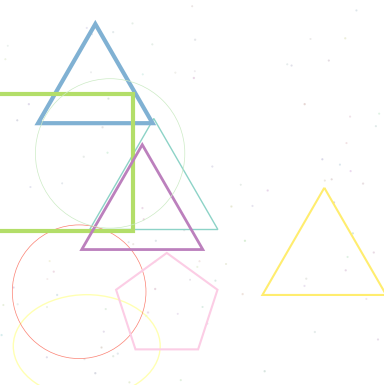[{"shape": "triangle", "thickness": 1, "radius": 0.96, "center": [0.399, 0.5]}, {"shape": "oval", "thickness": 1, "radius": 0.95, "center": [0.225, 0.101]}, {"shape": "circle", "thickness": 0.5, "radius": 0.87, "center": [0.206, 0.242]}, {"shape": "triangle", "thickness": 3, "radius": 0.86, "center": [0.248, 0.766]}, {"shape": "square", "thickness": 3, "radius": 0.89, "center": [0.167, 0.578]}, {"shape": "pentagon", "thickness": 1.5, "radius": 0.69, "center": [0.433, 0.205]}, {"shape": "triangle", "thickness": 2, "radius": 0.91, "center": [0.37, 0.443]}, {"shape": "circle", "thickness": 0.5, "radius": 0.97, "center": [0.286, 0.602]}, {"shape": "triangle", "thickness": 1.5, "radius": 0.93, "center": [0.842, 0.327]}]